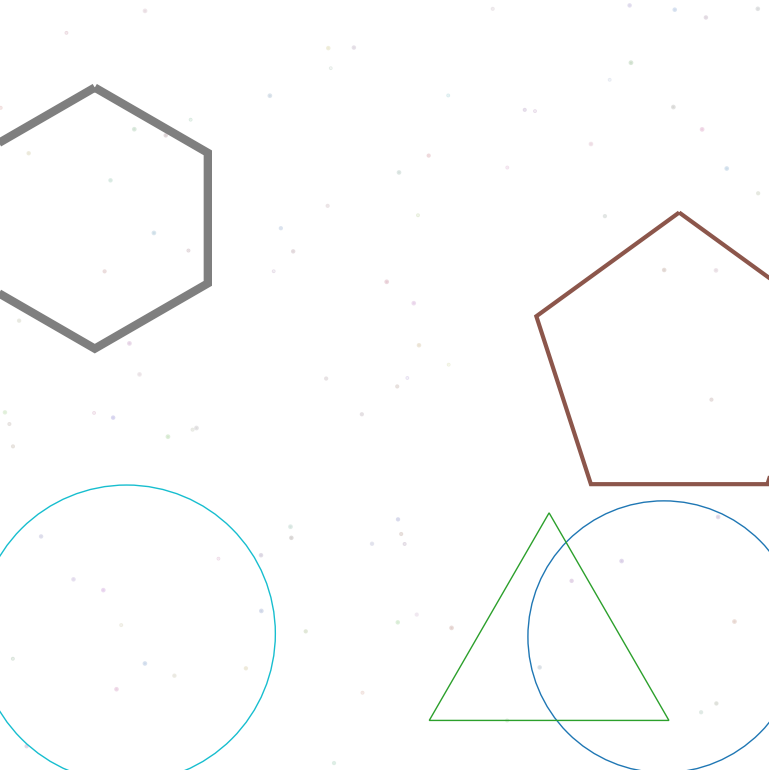[{"shape": "circle", "thickness": 0.5, "radius": 0.88, "center": [0.862, 0.173]}, {"shape": "triangle", "thickness": 0.5, "radius": 0.9, "center": [0.713, 0.154]}, {"shape": "pentagon", "thickness": 1.5, "radius": 0.98, "center": [0.882, 0.529]}, {"shape": "hexagon", "thickness": 3, "radius": 0.85, "center": [0.123, 0.717]}, {"shape": "circle", "thickness": 0.5, "radius": 0.97, "center": [0.164, 0.177]}]